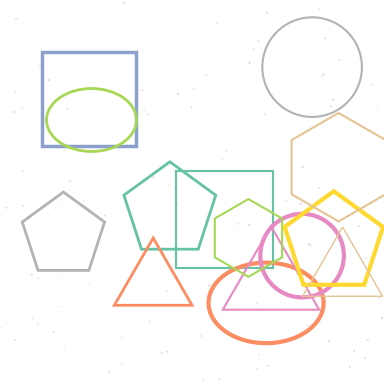[{"shape": "square", "thickness": 1.5, "radius": 0.63, "center": [0.584, 0.43]}, {"shape": "pentagon", "thickness": 2, "radius": 0.63, "center": [0.441, 0.454]}, {"shape": "triangle", "thickness": 2, "radius": 0.58, "center": [0.398, 0.265]}, {"shape": "oval", "thickness": 3, "radius": 0.75, "center": [0.691, 0.213]}, {"shape": "square", "thickness": 2.5, "radius": 0.62, "center": [0.231, 0.743]}, {"shape": "triangle", "thickness": 1.5, "radius": 0.72, "center": [0.704, 0.268]}, {"shape": "circle", "thickness": 3, "radius": 0.54, "center": [0.785, 0.336]}, {"shape": "oval", "thickness": 2, "radius": 0.58, "center": [0.238, 0.688]}, {"shape": "hexagon", "thickness": 1.5, "radius": 0.5, "center": [0.645, 0.382]}, {"shape": "pentagon", "thickness": 3, "radius": 0.67, "center": [0.867, 0.369]}, {"shape": "hexagon", "thickness": 1.5, "radius": 0.7, "center": [0.879, 0.566]}, {"shape": "triangle", "thickness": 1, "radius": 0.6, "center": [0.89, 0.29]}, {"shape": "circle", "thickness": 1.5, "radius": 0.65, "center": [0.811, 0.826]}, {"shape": "pentagon", "thickness": 2, "radius": 0.56, "center": [0.165, 0.389]}]